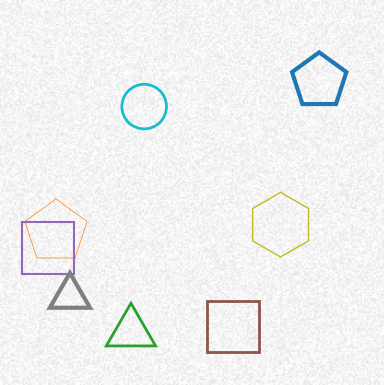[{"shape": "pentagon", "thickness": 3, "radius": 0.37, "center": [0.829, 0.79]}, {"shape": "pentagon", "thickness": 0.5, "radius": 0.42, "center": [0.145, 0.399]}, {"shape": "triangle", "thickness": 2, "radius": 0.37, "center": [0.34, 0.138]}, {"shape": "square", "thickness": 1.5, "radius": 0.34, "center": [0.126, 0.355]}, {"shape": "square", "thickness": 2, "radius": 0.33, "center": [0.605, 0.152]}, {"shape": "triangle", "thickness": 3, "radius": 0.3, "center": [0.182, 0.231]}, {"shape": "hexagon", "thickness": 1, "radius": 0.42, "center": [0.729, 0.416]}, {"shape": "circle", "thickness": 2, "radius": 0.29, "center": [0.374, 0.723]}]